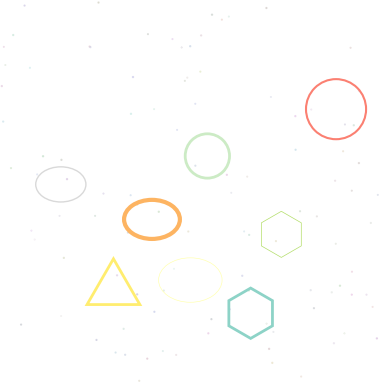[{"shape": "hexagon", "thickness": 2, "radius": 0.33, "center": [0.651, 0.186]}, {"shape": "oval", "thickness": 0.5, "radius": 0.41, "center": [0.494, 0.273]}, {"shape": "circle", "thickness": 1.5, "radius": 0.39, "center": [0.873, 0.716]}, {"shape": "oval", "thickness": 3, "radius": 0.36, "center": [0.395, 0.43]}, {"shape": "hexagon", "thickness": 0.5, "radius": 0.3, "center": [0.731, 0.391]}, {"shape": "oval", "thickness": 1, "radius": 0.33, "center": [0.158, 0.521]}, {"shape": "circle", "thickness": 2, "radius": 0.29, "center": [0.539, 0.595]}, {"shape": "triangle", "thickness": 2, "radius": 0.4, "center": [0.295, 0.249]}]